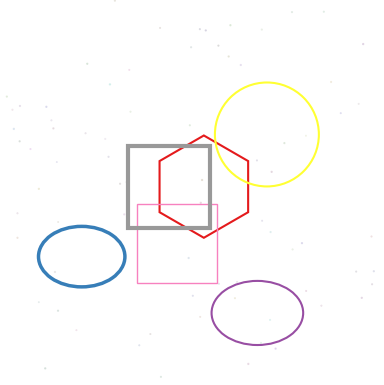[{"shape": "hexagon", "thickness": 1.5, "radius": 0.66, "center": [0.529, 0.515]}, {"shape": "oval", "thickness": 2.5, "radius": 0.56, "center": [0.212, 0.333]}, {"shape": "oval", "thickness": 1.5, "radius": 0.59, "center": [0.669, 0.187]}, {"shape": "circle", "thickness": 1.5, "radius": 0.68, "center": [0.693, 0.651]}, {"shape": "square", "thickness": 1, "radius": 0.51, "center": [0.46, 0.367]}, {"shape": "square", "thickness": 3, "radius": 0.54, "center": [0.44, 0.515]}]